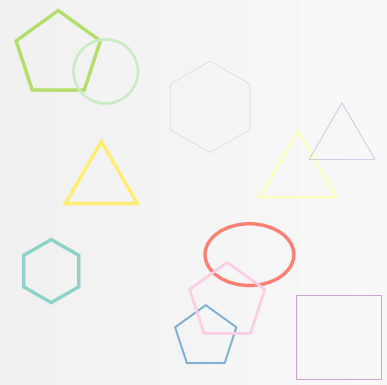[{"shape": "hexagon", "thickness": 2.5, "radius": 0.41, "center": [0.132, 0.296]}, {"shape": "triangle", "thickness": 1.5, "radius": 0.57, "center": [0.769, 0.545]}, {"shape": "triangle", "thickness": 0.5, "radius": 0.49, "center": [0.883, 0.635]}, {"shape": "oval", "thickness": 2.5, "radius": 0.57, "center": [0.644, 0.339]}, {"shape": "pentagon", "thickness": 1.5, "radius": 0.42, "center": [0.531, 0.124]}, {"shape": "pentagon", "thickness": 2.5, "radius": 0.57, "center": [0.15, 0.859]}, {"shape": "pentagon", "thickness": 2, "radius": 0.51, "center": [0.586, 0.217]}, {"shape": "hexagon", "thickness": 0.5, "radius": 0.59, "center": [0.542, 0.722]}, {"shape": "square", "thickness": 0.5, "radius": 0.55, "center": [0.874, 0.124]}, {"shape": "circle", "thickness": 2, "radius": 0.42, "center": [0.273, 0.814]}, {"shape": "triangle", "thickness": 2.5, "radius": 0.54, "center": [0.262, 0.525]}]